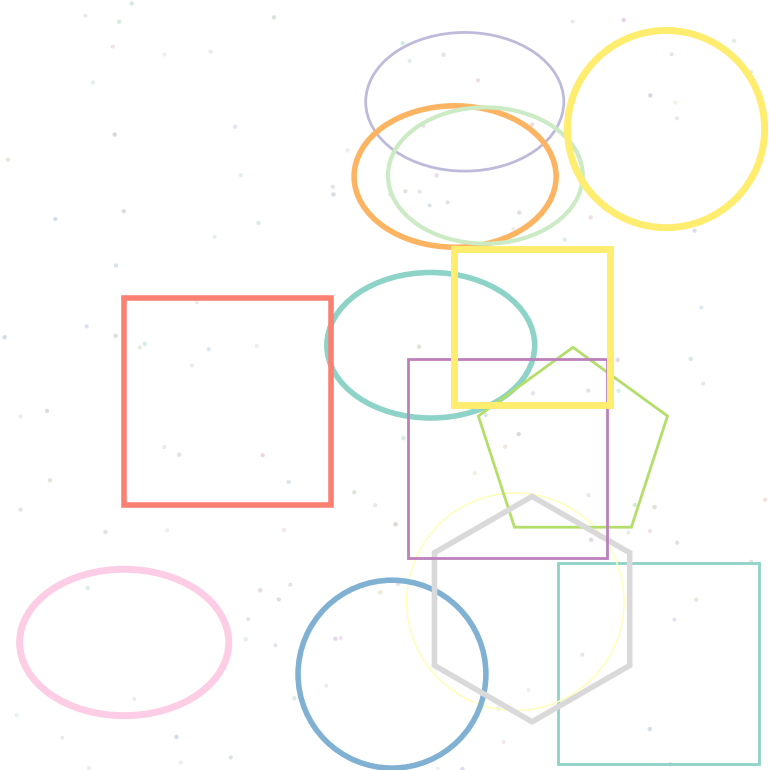[{"shape": "square", "thickness": 1, "radius": 0.65, "center": [0.856, 0.138]}, {"shape": "oval", "thickness": 2, "radius": 0.67, "center": [0.559, 0.552]}, {"shape": "circle", "thickness": 0.5, "radius": 0.71, "center": [0.669, 0.219]}, {"shape": "oval", "thickness": 1, "radius": 0.64, "center": [0.604, 0.868]}, {"shape": "square", "thickness": 2, "radius": 0.67, "center": [0.295, 0.479]}, {"shape": "circle", "thickness": 2, "radius": 0.61, "center": [0.509, 0.125]}, {"shape": "oval", "thickness": 2, "radius": 0.66, "center": [0.591, 0.771]}, {"shape": "pentagon", "thickness": 1, "radius": 0.65, "center": [0.744, 0.42]}, {"shape": "oval", "thickness": 2.5, "radius": 0.68, "center": [0.161, 0.166]}, {"shape": "hexagon", "thickness": 2, "radius": 0.73, "center": [0.691, 0.209]}, {"shape": "square", "thickness": 1, "radius": 0.65, "center": [0.659, 0.404]}, {"shape": "oval", "thickness": 1.5, "radius": 0.63, "center": [0.63, 0.772]}, {"shape": "square", "thickness": 2.5, "radius": 0.51, "center": [0.691, 0.576]}, {"shape": "circle", "thickness": 2.5, "radius": 0.64, "center": [0.865, 0.832]}]